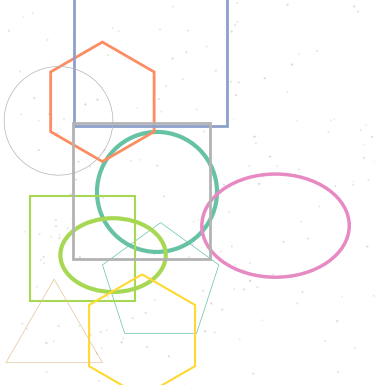[{"shape": "pentagon", "thickness": 0.5, "radius": 0.79, "center": [0.417, 0.263]}, {"shape": "circle", "thickness": 3, "radius": 0.78, "center": [0.408, 0.501]}, {"shape": "hexagon", "thickness": 2, "radius": 0.78, "center": [0.266, 0.736]}, {"shape": "square", "thickness": 2, "radius": 1.0, "center": [0.391, 0.873]}, {"shape": "oval", "thickness": 2.5, "radius": 0.96, "center": [0.716, 0.414]}, {"shape": "oval", "thickness": 3, "radius": 0.68, "center": [0.294, 0.337]}, {"shape": "square", "thickness": 1.5, "radius": 0.68, "center": [0.214, 0.354]}, {"shape": "hexagon", "thickness": 1.5, "radius": 0.79, "center": [0.369, 0.128]}, {"shape": "triangle", "thickness": 0.5, "radius": 0.72, "center": [0.141, 0.13]}, {"shape": "circle", "thickness": 0.5, "radius": 0.71, "center": [0.152, 0.686]}, {"shape": "square", "thickness": 2, "radius": 0.89, "center": [0.367, 0.503]}]